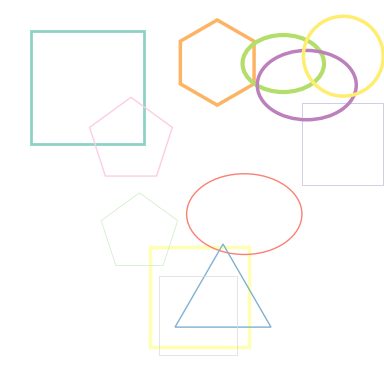[{"shape": "square", "thickness": 2, "radius": 0.74, "center": [0.227, 0.773]}, {"shape": "square", "thickness": 2.5, "radius": 0.64, "center": [0.519, 0.229]}, {"shape": "square", "thickness": 0.5, "radius": 0.53, "center": [0.889, 0.626]}, {"shape": "oval", "thickness": 1, "radius": 0.75, "center": [0.635, 0.444]}, {"shape": "triangle", "thickness": 1, "radius": 0.72, "center": [0.579, 0.222]}, {"shape": "hexagon", "thickness": 2.5, "radius": 0.55, "center": [0.564, 0.838]}, {"shape": "oval", "thickness": 3, "radius": 0.53, "center": [0.736, 0.835]}, {"shape": "pentagon", "thickness": 1, "radius": 0.57, "center": [0.34, 0.634]}, {"shape": "square", "thickness": 0.5, "radius": 0.51, "center": [0.514, 0.181]}, {"shape": "oval", "thickness": 2.5, "radius": 0.64, "center": [0.797, 0.779]}, {"shape": "pentagon", "thickness": 0.5, "radius": 0.52, "center": [0.362, 0.395]}, {"shape": "circle", "thickness": 2.5, "radius": 0.52, "center": [0.892, 0.854]}]